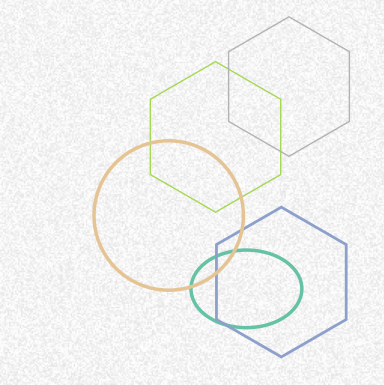[{"shape": "oval", "thickness": 2.5, "radius": 0.72, "center": [0.64, 0.25]}, {"shape": "hexagon", "thickness": 2, "radius": 0.97, "center": [0.731, 0.267]}, {"shape": "hexagon", "thickness": 1, "radius": 0.98, "center": [0.56, 0.644]}, {"shape": "circle", "thickness": 2.5, "radius": 0.97, "center": [0.438, 0.44]}, {"shape": "hexagon", "thickness": 1, "radius": 0.91, "center": [0.751, 0.775]}]